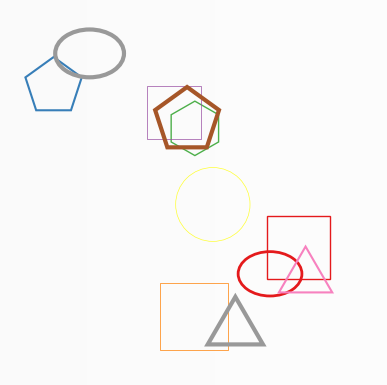[{"shape": "oval", "thickness": 2, "radius": 0.41, "center": [0.697, 0.289]}, {"shape": "square", "thickness": 1, "radius": 0.4, "center": [0.77, 0.357]}, {"shape": "pentagon", "thickness": 1.5, "radius": 0.38, "center": [0.138, 0.775]}, {"shape": "hexagon", "thickness": 1, "radius": 0.35, "center": [0.503, 0.667]}, {"shape": "square", "thickness": 0.5, "radius": 0.35, "center": [0.448, 0.708]}, {"shape": "square", "thickness": 0.5, "radius": 0.43, "center": [0.501, 0.179]}, {"shape": "circle", "thickness": 0.5, "radius": 0.48, "center": [0.549, 0.469]}, {"shape": "pentagon", "thickness": 3, "radius": 0.43, "center": [0.483, 0.687]}, {"shape": "triangle", "thickness": 1.5, "radius": 0.4, "center": [0.789, 0.28]}, {"shape": "triangle", "thickness": 3, "radius": 0.41, "center": [0.607, 0.147]}, {"shape": "oval", "thickness": 3, "radius": 0.44, "center": [0.231, 0.861]}]